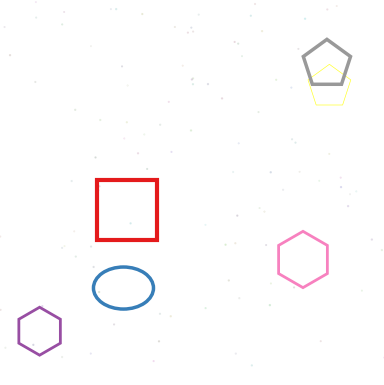[{"shape": "square", "thickness": 3, "radius": 0.39, "center": [0.33, 0.454]}, {"shape": "oval", "thickness": 2.5, "radius": 0.39, "center": [0.321, 0.252]}, {"shape": "hexagon", "thickness": 2, "radius": 0.31, "center": [0.103, 0.14]}, {"shape": "pentagon", "thickness": 0.5, "radius": 0.29, "center": [0.856, 0.775]}, {"shape": "hexagon", "thickness": 2, "radius": 0.37, "center": [0.787, 0.326]}, {"shape": "pentagon", "thickness": 2.5, "radius": 0.32, "center": [0.849, 0.833]}]